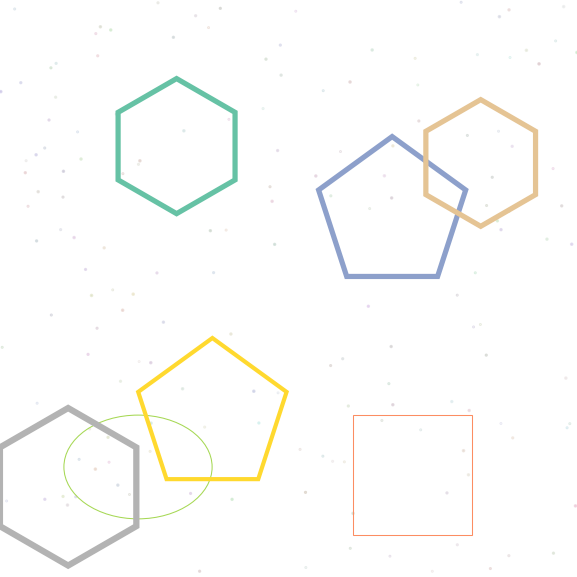[{"shape": "hexagon", "thickness": 2.5, "radius": 0.58, "center": [0.306, 0.746]}, {"shape": "square", "thickness": 0.5, "radius": 0.52, "center": [0.714, 0.177]}, {"shape": "pentagon", "thickness": 2.5, "radius": 0.67, "center": [0.679, 0.629]}, {"shape": "oval", "thickness": 0.5, "radius": 0.64, "center": [0.239, 0.191]}, {"shape": "pentagon", "thickness": 2, "radius": 0.68, "center": [0.368, 0.279]}, {"shape": "hexagon", "thickness": 2.5, "radius": 0.55, "center": [0.832, 0.717]}, {"shape": "hexagon", "thickness": 3, "radius": 0.68, "center": [0.118, 0.156]}]